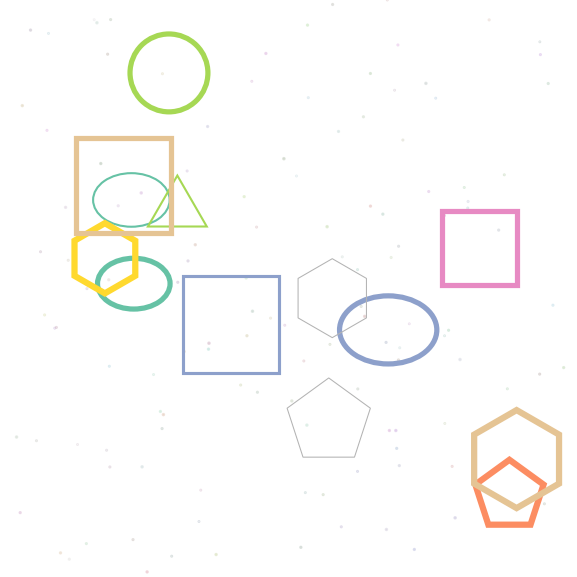[{"shape": "oval", "thickness": 2.5, "radius": 0.31, "center": [0.232, 0.508]}, {"shape": "oval", "thickness": 1, "radius": 0.33, "center": [0.227, 0.653]}, {"shape": "pentagon", "thickness": 3, "radius": 0.31, "center": [0.882, 0.141]}, {"shape": "square", "thickness": 1.5, "radius": 0.42, "center": [0.4, 0.437]}, {"shape": "oval", "thickness": 2.5, "radius": 0.42, "center": [0.672, 0.428]}, {"shape": "square", "thickness": 2.5, "radius": 0.32, "center": [0.83, 0.57]}, {"shape": "triangle", "thickness": 1, "radius": 0.29, "center": [0.307, 0.636]}, {"shape": "circle", "thickness": 2.5, "radius": 0.34, "center": [0.293, 0.873]}, {"shape": "hexagon", "thickness": 3, "radius": 0.3, "center": [0.182, 0.552]}, {"shape": "square", "thickness": 2.5, "radius": 0.41, "center": [0.215, 0.678]}, {"shape": "hexagon", "thickness": 3, "radius": 0.42, "center": [0.895, 0.204]}, {"shape": "pentagon", "thickness": 0.5, "radius": 0.38, "center": [0.569, 0.269]}, {"shape": "hexagon", "thickness": 0.5, "radius": 0.34, "center": [0.575, 0.483]}]